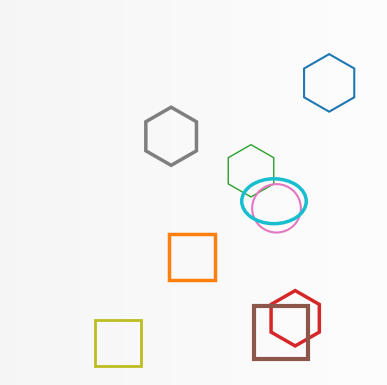[{"shape": "hexagon", "thickness": 1.5, "radius": 0.37, "center": [0.849, 0.785]}, {"shape": "square", "thickness": 2.5, "radius": 0.3, "center": [0.496, 0.332]}, {"shape": "hexagon", "thickness": 1, "radius": 0.34, "center": [0.648, 0.556]}, {"shape": "hexagon", "thickness": 2.5, "radius": 0.36, "center": [0.762, 0.173]}, {"shape": "square", "thickness": 3, "radius": 0.35, "center": [0.726, 0.136]}, {"shape": "circle", "thickness": 1.5, "radius": 0.31, "center": [0.714, 0.459]}, {"shape": "hexagon", "thickness": 2.5, "radius": 0.38, "center": [0.442, 0.646]}, {"shape": "square", "thickness": 2, "radius": 0.3, "center": [0.304, 0.108]}, {"shape": "oval", "thickness": 2.5, "radius": 0.42, "center": [0.707, 0.477]}]